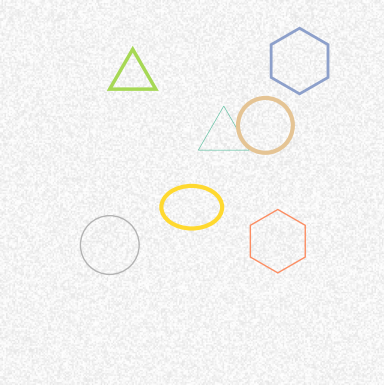[{"shape": "triangle", "thickness": 0.5, "radius": 0.38, "center": [0.581, 0.648]}, {"shape": "hexagon", "thickness": 1, "radius": 0.41, "center": [0.722, 0.374]}, {"shape": "hexagon", "thickness": 2, "radius": 0.43, "center": [0.778, 0.841]}, {"shape": "triangle", "thickness": 2.5, "radius": 0.35, "center": [0.345, 0.803]}, {"shape": "oval", "thickness": 3, "radius": 0.39, "center": [0.498, 0.462]}, {"shape": "circle", "thickness": 3, "radius": 0.36, "center": [0.689, 0.674]}, {"shape": "circle", "thickness": 1, "radius": 0.38, "center": [0.285, 0.364]}]